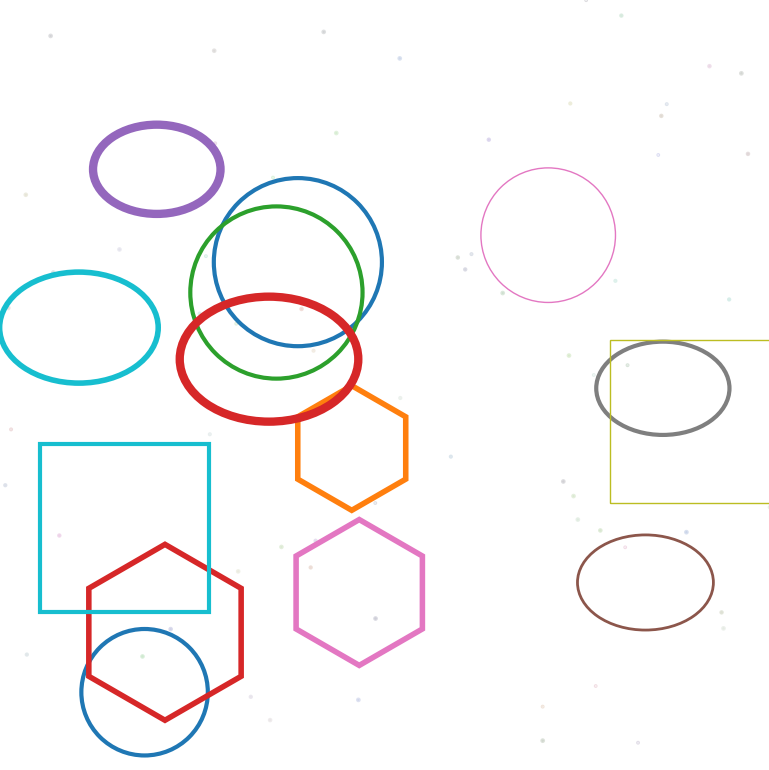[{"shape": "circle", "thickness": 1.5, "radius": 0.55, "center": [0.387, 0.66]}, {"shape": "circle", "thickness": 1.5, "radius": 0.41, "center": [0.188, 0.101]}, {"shape": "hexagon", "thickness": 2, "radius": 0.4, "center": [0.457, 0.418]}, {"shape": "circle", "thickness": 1.5, "radius": 0.56, "center": [0.359, 0.62]}, {"shape": "hexagon", "thickness": 2, "radius": 0.57, "center": [0.214, 0.179]}, {"shape": "oval", "thickness": 3, "radius": 0.58, "center": [0.349, 0.534]}, {"shape": "oval", "thickness": 3, "radius": 0.41, "center": [0.204, 0.78]}, {"shape": "oval", "thickness": 1, "radius": 0.44, "center": [0.838, 0.244]}, {"shape": "circle", "thickness": 0.5, "radius": 0.44, "center": [0.712, 0.695]}, {"shape": "hexagon", "thickness": 2, "radius": 0.47, "center": [0.467, 0.231]}, {"shape": "oval", "thickness": 1.5, "radius": 0.43, "center": [0.861, 0.496]}, {"shape": "square", "thickness": 0.5, "radius": 0.53, "center": [0.897, 0.452]}, {"shape": "square", "thickness": 1.5, "radius": 0.55, "center": [0.162, 0.315]}, {"shape": "oval", "thickness": 2, "radius": 0.51, "center": [0.102, 0.575]}]